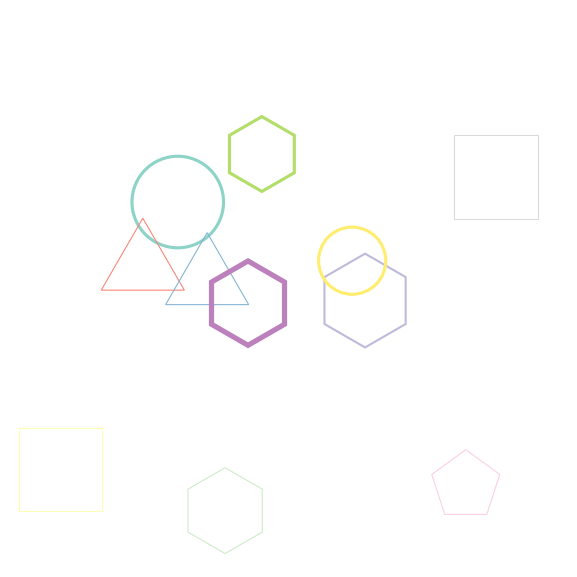[{"shape": "circle", "thickness": 1.5, "radius": 0.4, "center": [0.308, 0.649]}, {"shape": "square", "thickness": 0.5, "radius": 0.36, "center": [0.104, 0.186]}, {"shape": "hexagon", "thickness": 1, "radius": 0.41, "center": [0.632, 0.479]}, {"shape": "triangle", "thickness": 0.5, "radius": 0.42, "center": [0.247, 0.538]}, {"shape": "triangle", "thickness": 0.5, "radius": 0.42, "center": [0.359, 0.513]}, {"shape": "hexagon", "thickness": 1.5, "radius": 0.32, "center": [0.453, 0.732]}, {"shape": "pentagon", "thickness": 0.5, "radius": 0.31, "center": [0.807, 0.158]}, {"shape": "square", "thickness": 0.5, "radius": 0.36, "center": [0.859, 0.693]}, {"shape": "hexagon", "thickness": 2.5, "radius": 0.36, "center": [0.429, 0.474]}, {"shape": "hexagon", "thickness": 0.5, "radius": 0.37, "center": [0.39, 0.115]}, {"shape": "circle", "thickness": 1.5, "radius": 0.29, "center": [0.61, 0.548]}]